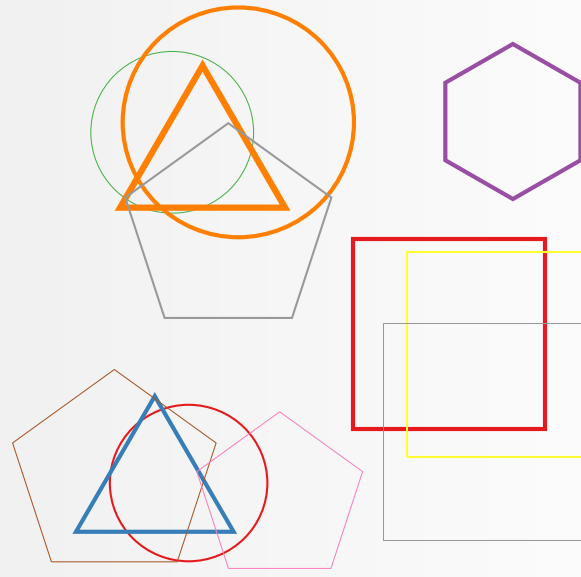[{"shape": "square", "thickness": 2, "radius": 0.83, "center": [0.772, 0.421]}, {"shape": "circle", "thickness": 1, "radius": 0.68, "center": [0.324, 0.163]}, {"shape": "triangle", "thickness": 2, "radius": 0.78, "center": [0.266, 0.157]}, {"shape": "circle", "thickness": 0.5, "radius": 0.7, "center": [0.296, 0.77]}, {"shape": "hexagon", "thickness": 2, "radius": 0.67, "center": [0.882, 0.789]}, {"shape": "triangle", "thickness": 3, "radius": 0.82, "center": [0.349, 0.722]}, {"shape": "circle", "thickness": 2, "radius": 0.99, "center": [0.41, 0.787]}, {"shape": "square", "thickness": 1, "radius": 0.89, "center": [0.878, 0.385]}, {"shape": "pentagon", "thickness": 0.5, "radius": 0.92, "center": [0.197, 0.175]}, {"shape": "pentagon", "thickness": 0.5, "radius": 0.75, "center": [0.481, 0.136]}, {"shape": "pentagon", "thickness": 1, "radius": 0.93, "center": [0.393, 0.599]}, {"shape": "square", "thickness": 0.5, "radius": 0.94, "center": [0.847, 0.252]}]